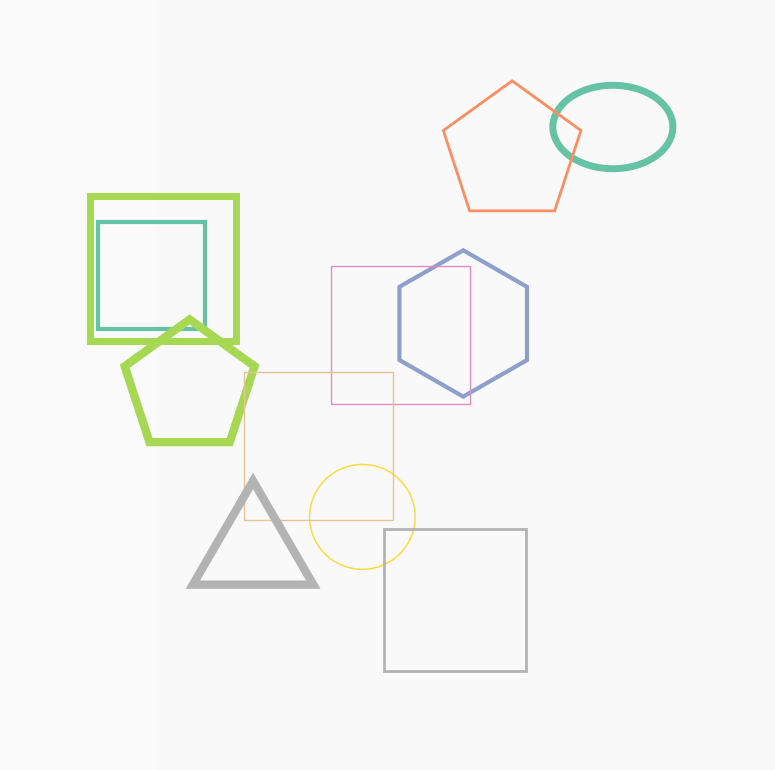[{"shape": "oval", "thickness": 2.5, "radius": 0.39, "center": [0.791, 0.835]}, {"shape": "square", "thickness": 1.5, "radius": 0.34, "center": [0.195, 0.642]}, {"shape": "pentagon", "thickness": 1, "radius": 0.47, "center": [0.661, 0.802]}, {"shape": "hexagon", "thickness": 1.5, "radius": 0.48, "center": [0.598, 0.58]}, {"shape": "square", "thickness": 0.5, "radius": 0.45, "center": [0.517, 0.565]}, {"shape": "square", "thickness": 2.5, "radius": 0.47, "center": [0.211, 0.651]}, {"shape": "pentagon", "thickness": 3, "radius": 0.44, "center": [0.245, 0.497]}, {"shape": "circle", "thickness": 0.5, "radius": 0.34, "center": [0.468, 0.329]}, {"shape": "square", "thickness": 0.5, "radius": 0.48, "center": [0.411, 0.42]}, {"shape": "square", "thickness": 1, "radius": 0.46, "center": [0.587, 0.221]}, {"shape": "triangle", "thickness": 3, "radius": 0.45, "center": [0.327, 0.286]}]